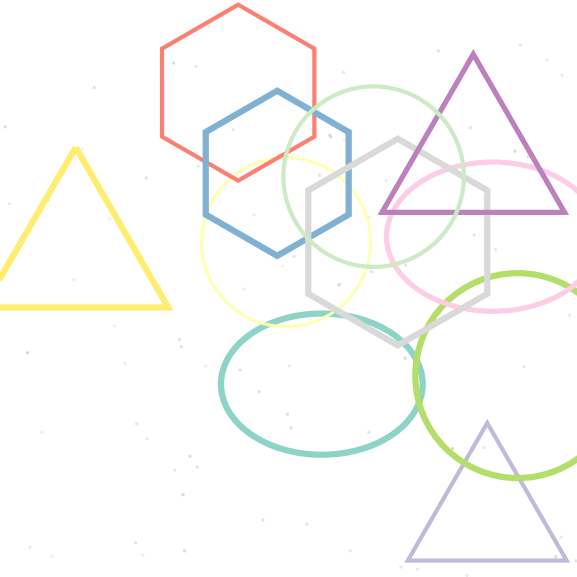[{"shape": "oval", "thickness": 3, "radius": 0.87, "center": [0.557, 0.334]}, {"shape": "circle", "thickness": 1.5, "radius": 0.73, "center": [0.495, 0.58]}, {"shape": "triangle", "thickness": 2, "radius": 0.79, "center": [0.844, 0.108]}, {"shape": "hexagon", "thickness": 2, "radius": 0.76, "center": [0.412, 0.839]}, {"shape": "hexagon", "thickness": 3, "radius": 0.71, "center": [0.48, 0.699]}, {"shape": "circle", "thickness": 3, "radius": 0.89, "center": [0.897, 0.349]}, {"shape": "oval", "thickness": 2.5, "radius": 0.92, "center": [0.854, 0.589]}, {"shape": "hexagon", "thickness": 3, "radius": 0.89, "center": [0.689, 0.58]}, {"shape": "triangle", "thickness": 2.5, "radius": 0.91, "center": [0.82, 0.723]}, {"shape": "circle", "thickness": 2, "radius": 0.78, "center": [0.647, 0.693]}, {"shape": "triangle", "thickness": 3, "radius": 0.92, "center": [0.131, 0.559]}]